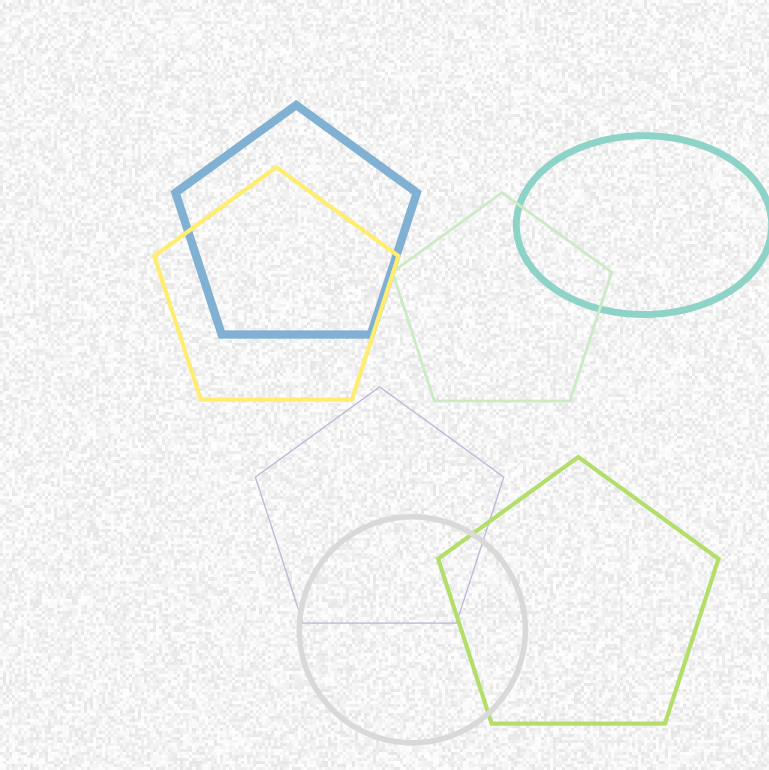[{"shape": "oval", "thickness": 2.5, "radius": 0.83, "center": [0.836, 0.708]}, {"shape": "pentagon", "thickness": 0.5, "radius": 0.85, "center": [0.493, 0.328]}, {"shape": "pentagon", "thickness": 3, "radius": 0.82, "center": [0.385, 0.699]}, {"shape": "pentagon", "thickness": 1.5, "radius": 0.96, "center": [0.751, 0.215]}, {"shape": "circle", "thickness": 2, "radius": 0.73, "center": [0.536, 0.182]}, {"shape": "pentagon", "thickness": 1, "radius": 0.75, "center": [0.652, 0.6]}, {"shape": "pentagon", "thickness": 1.5, "radius": 0.83, "center": [0.359, 0.616]}]